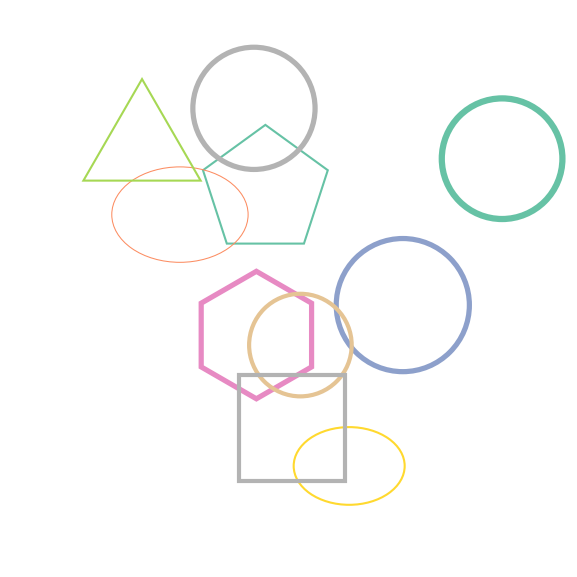[{"shape": "pentagon", "thickness": 1, "radius": 0.57, "center": [0.46, 0.669]}, {"shape": "circle", "thickness": 3, "radius": 0.52, "center": [0.869, 0.724]}, {"shape": "oval", "thickness": 0.5, "radius": 0.59, "center": [0.312, 0.628]}, {"shape": "circle", "thickness": 2.5, "radius": 0.58, "center": [0.697, 0.471]}, {"shape": "hexagon", "thickness": 2.5, "radius": 0.55, "center": [0.444, 0.419]}, {"shape": "triangle", "thickness": 1, "radius": 0.59, "center": [0.246, 0.745]}, {"shape": "oval", "thickness": 1, "radius": 0.48, "center": [0.605, 0.192]}, {"shape": "circle", "thickness": 2, "radius": 0.44, "center": [0.52, 0.402]}, {"shape": "circle", "thickness": 2.5, "radius": 0.53, "center": [0.44, 0.812]}, {"shape": "square", "thickness": 2, "radius": 0.46, "center": [0.505, 0.258]}]